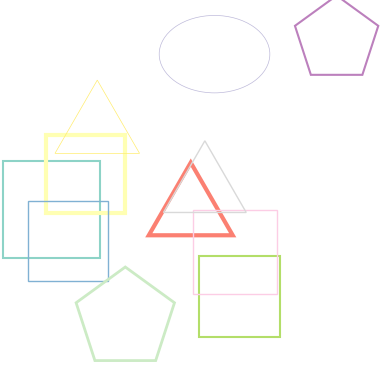[{"shape": "square", "thickness": 1.5, "radius": 0.63, "center": [0.133, 0.457]}, {"shape": "square", "thickness": 3, "radius": 0.51, "center": [0.222, 0.548]}, {"shape": "oval", "thickness": 0.5, "radius": 0.72, "center": [0.557, 0.859]}, {"shape": "triangle", "thickness": 3, "radius": 0.63, "center": [0.495, 0.452]}, {"shape": "square", "thickness": 1, "radius": 0.52, "center": [0.177, 0.374]}, {"shape": "square", "thickness": 1.5, "radius": 0.53, "center": [0.623, 0.229]}, {"shape": "square", "thickness": 1, "radius": 0.54, "center": [0.611, 0.346]}, {"shape": "triangle", "thickness": 1, "radius": 0.62, "center": [0.532, 0.51]}, {"shape": "pentagon", "thickness": 1.5, "radius": 0.57, "center": [0.874, 0.898]}, {"shape": "pentagon", "thickness": 2, "radius": 0.67, "center": [0.325, 0.172]}, {"shape": "triangle", "thickness": 0.5, "radius": 0.63, "center": [0.253, 0.665]}]